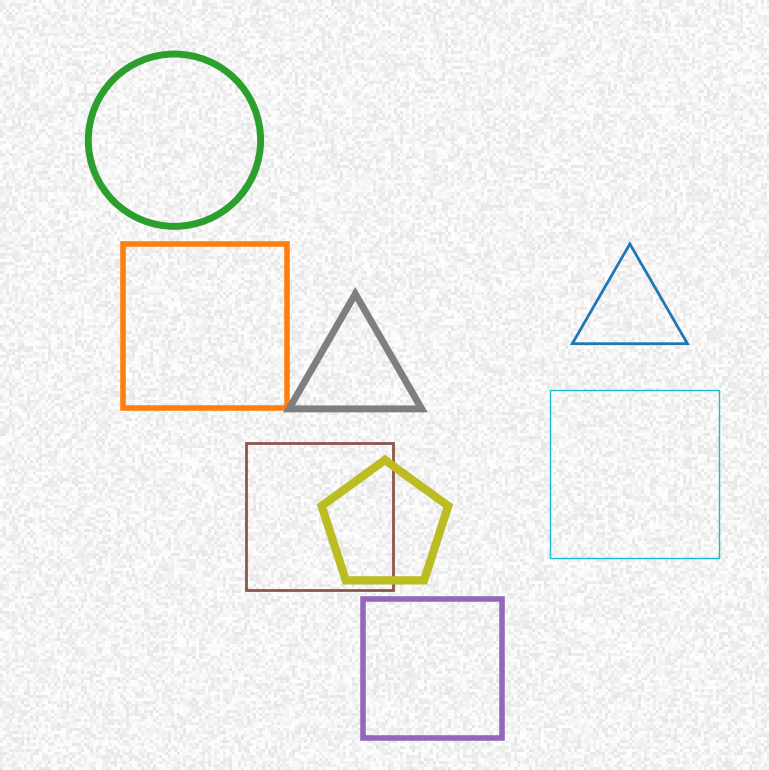[{"shape": "triangle", "thickness": 1, "radius": 0.43, "center": [0.818, 0.597]}, {"shape": "square", "thickness": 2, "radius": 0.53, "center": [0.266, 0.577]}, {"shape": "circle", "thickness": 2.5, "radius": 0.56, "center": [0.227, 0.818]}, {"shape": "square", "thickness": 2, "radius": 0.45, "center": [0.562, 0.132]}, {"shape": "square", "thickness": 1, "radius": 0.48, "center": [0.415, 0.329]}, {"shape": "triangle", "thickness": 2.5, "radius": 0.5, "center": [0.461, 0.519]}, {"shape": "pentagon", "thickness": 3, "radius": 0.43, "center": [0.5, 0.316]}, {"shape": "square", "thickness": 0.5, "radius": 0.55, "center": [0.824, 0.384]}]